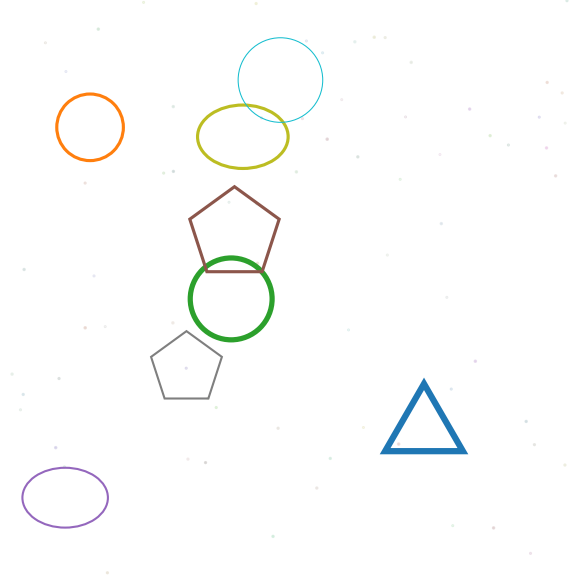[{"shape": "triangle", "thickness": 3, "radius": 0.39, "center": [0.734, 0.257]}, {"shape": "circle", "thickness": 1.5, "radius": 0.29, "center": [0.156, 0.779]}, {"shape": "circle", "thickness": 2.5, "radius": 0.35, "center": [0.4, 0.482]}, {"shape": "oval", "thickness": 1, "radius": 0.37, "center": [0.113, 0.137]}, {"shape": "pentagon", "thickness": 1.5, "radius": 0.41, "center": [0.406, 0.594]}, {"shape": "pentagon", "thickness": 1, "radius": 0.32, "center": [0.323, 0.361]}, {"shape": "oval", "thickness": 1.5, "radius": 0.39, "center": [0.421, 0.762]}, {"shape": "circle", "thickness": 0.5, "radius": 0.37, "center": [0.486, 0.861]}]